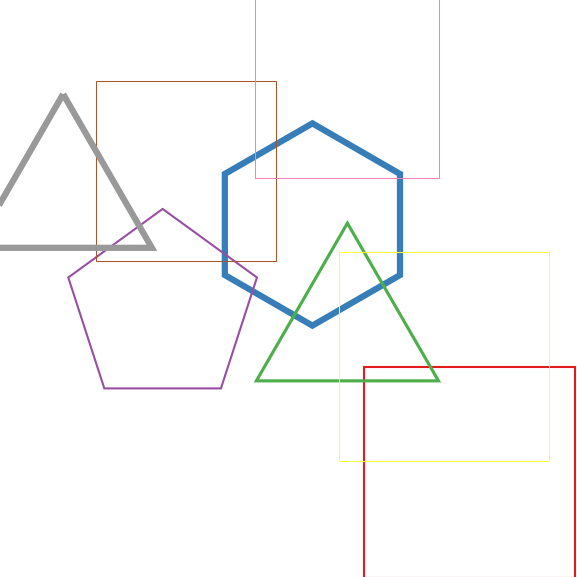[{"shape": "square", "thickness": 1, "radius": 0.91, "center": [0.813, 0.181]}, {"shape": "hexagon", "thickness": 3, "radius": 0.88, "center": [0.541, 0.61]}, {"shape": "triangle", "thickness": 1.5, "radius": 0.91, "center": [0.602, 0.431]}, {"shape": "pentagon", "thickness": 1, "radius": 0.86, "center": [0.282, 0.466]}, {"shape": "square", "thickness": 0.5, "radius": 0.91, "center": [0.769, 0.382]}, {"shape": "square", "thickness": 0.5, "radius": 0.78, "center": [0.322, 0.703]}, {"shape": "square", "thickness": 0.5, "radius": 0.8, "center": [0.602, 0.851]}, {"shape": "triangle", "thickness": 3, "radius": 0.89, "center": [0.109, 0.659]}]